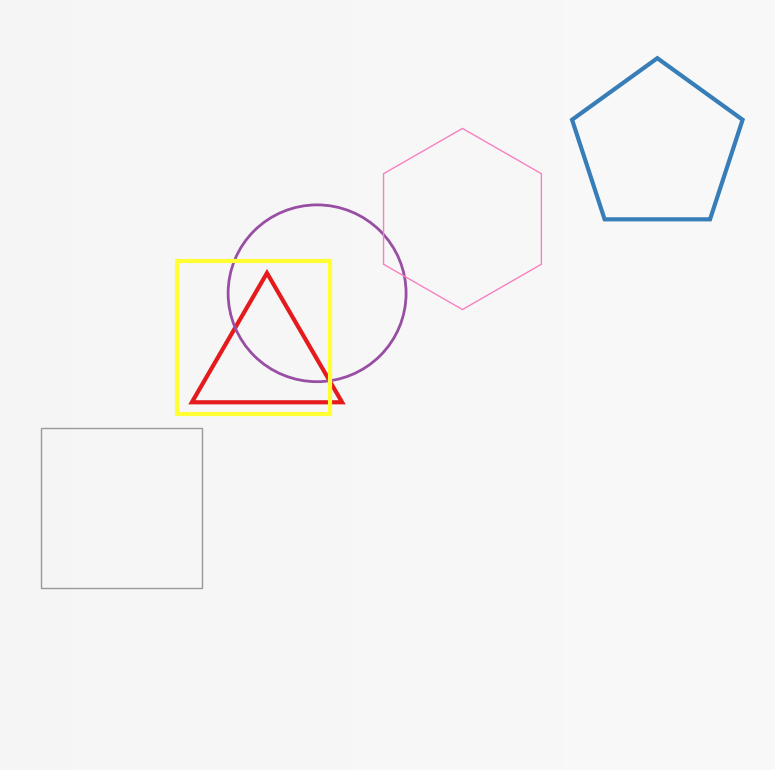[{"shape": "triangle", "thickness": 1.5, "radius": 0.56, "center": [0.344, 0.534]}, {"shape": "pentagon", "thickness": 1.5, "radius": 0.58, "center": [0.848, 0.809]}, {"shape": "circle", "thickness": 1, "radius": 0.57, "center": [0.409, 0.619]}, {"shape": "square", "thickness": 1.5, "radius": 0.49, "center": [0.327, 0.562]}, {"shape": "hexagon", "thickness": 0.5, "radius": 0.59, "center": [0.597, 0.716]}, {"shape": "square", "thickness": 0.5, "radius": 0.52, "center": [0.157, 0.341]}]